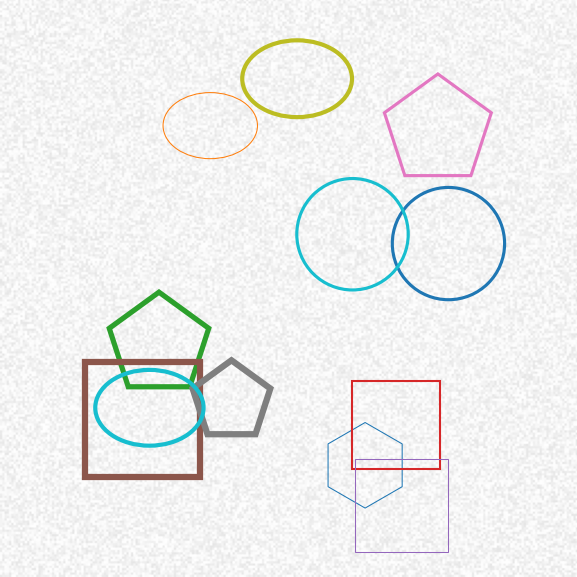[{"shape": "circle", "thickness": 1.5, "radius": 0.49, "center": [0.777, 0.577]}, {"shape": "hexagon", "thickness": 0.5, "radius": 0.37, "center": [0.632, 0.193]}, {"shape": "oval", "thickness": 0.5, "radius": 0.41, "center": [0.364, 0.782]}, {"shape": "pentagon", "thickness": 2.5, "radius": 0.45, "center": [0.275, 0.403]}, {"shape": "square", "thickness": 1, "radius": 0.38, "center": [0.685, 0.263]}, {"shape": "square", "thickness": 0.5, "radius": 0.4, "center": [0.696, 0.124]}, {"shape": "square", "thickness": 3, "radius": 0.5, "center": [0.247, 0.273]}, {"shape": "pentagon", "thickness": 1.5, "radius": 0.49, "center": [0.758, 0.774]}, {"shape": "pentagon", "thickness": 3, "radius": 0.35, "center": [0.401, 0.304]}, {"shape": "oval", "thickness": 2, "radius": 0.48, "center": [0.515, 0.863]}, {"shape": "oval", "thickness": 2, "radius": 0.47, "center": [0.259, 0.293]}, {"shape": "circle", "thickness": 1.5, "radius": 0.48, "center": [0.61, 0.594]}]